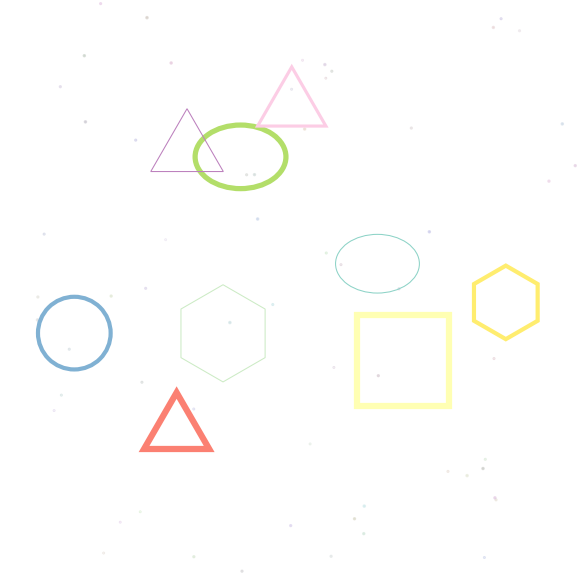[{"shape": "oval", "thickness": 0.5, "radius": 0.36, "center": [0.654, 0.542]}, {"shape": "square", "thickness": 3, "radius": 0.39, "center": [0.698, 0.375]}, {"shape": "triangle", "thickness": 3, "radius": 0.33, "center": [0.306, 0.254]}, {"shape": "circle", "thickness": 2, "radius": 0.31, "center": [0.129, 0.422]}, {"shape": "oval", "thickness": 2.5, "radius": 0.39, "center": [0.417, 0.728]}, {"shape": "triangle", "thickness": 1.5, "radius": 0.34, "center": [0.505, 0.815]}, {"shape": "triangle", "thickness": 0.5, "radius": 0.36, "center": [0.324, 0.738]}, {"shape": "hexagon", "thickness": 0.5, "radius": 0.42, "center": [0.386, 0.422]}, {"shape": "hexagon", "thickness": 2, "radius": 0.32, "center": [0.876, 0.476]}]